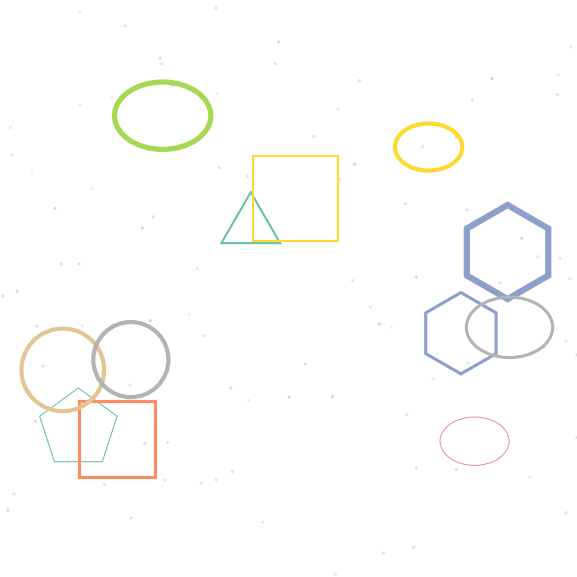[{"shape": "triangle", "thickness": 1, "radius": 0.29, "center": [0.434, 0.608]}, {"shape": "pentagon", "thickness": 0.5, "radius": 0.35, "center": [0.136, 0.257]}, {"shape": "square", "thickness": 1.5, "radius": 0.33, "center": [0.203, 0.239]}, {"shape": "hexagon", "thickness": 3, "radius": 0.41, "center": [0.879, 0.563]}, {"shape": "hexagon", "thickness": 1.5, "radius": 0.35, "center": [0.798, 0.422]}, {"shape": "oval", "thickness": 0.5, "radius": 0.3, "center": [0.822, 0.235]}, {"shape": "oval", "thickness": 2.5, "radius": 0.42, "center": [0.282, 0.799]}, {"shape": "square", "thickness": 1, "radius": 0.37, "center": [0.512, 0.655]}, {"shape": "oval", "thickness": 2, "radius": 0.29, "center": [0.742, 0.745]}, {"shape": "circle", "thickness": 2, "radius": 0.36, "center": [0.109, 0.359]}, {"shape": "circle", "thickness": 2, "radius": 0.33, "center": [0.227, 0.376]}, {"shape": "oval", "thickness": 1.5, "radius": 0.37, "center": [0.882, 0.432]}]